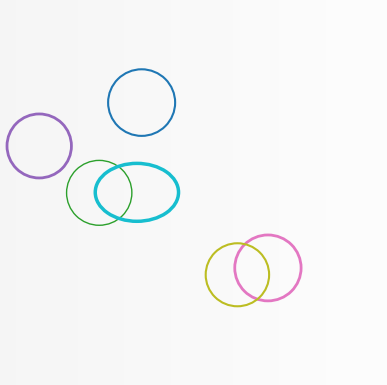[{"shape": "circle", "thickness": 1.5, "radius": 0.43, "center": [0.365, 0.734]}, {"shape": "circle", "thickness": 1, "radius": 0.42, "center": [0.256, 0.499]}, {"shape": "circle", "thickness": 2, "radius": 0.42, "center": [0.101, 0.621]}, {"shape": "circle", "thickness": 2, "radius": 0.43, "center": [0.691, 0.304]}, {"shape": "circle", "thickness": 1.5, "radius": 0.41, "center": [0.613, 0.286]}, {"shape": "oval", "thickness": 2.5, "radius": 0.54, "center": [0.353, 0.5]}]